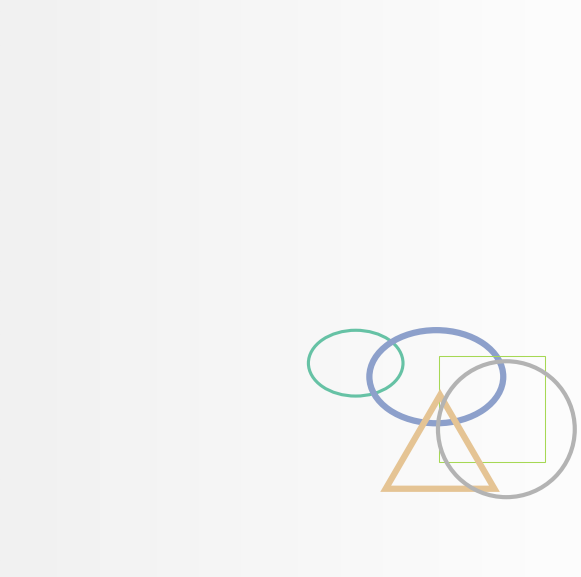[{"shape": "oval", "thickness": 1.5, "radius": 0.41, "center": [0.612, 0.37]}, {"shape": "oval", "thickness": 3, "radius": 0.58, "center": [0.751, 0.347]}, {"shape": "square", "thickness": 0.5, "radius": 0.46, "center": [0.847, 0.291]}, {"shape": "triangle", "thickness": 3, "radius": 0.54, "center": [0.757, 0.207]}, {"shape": "circle", "thickness": 2, "radius": 0.59, "center": [0.871, 0.256]}]